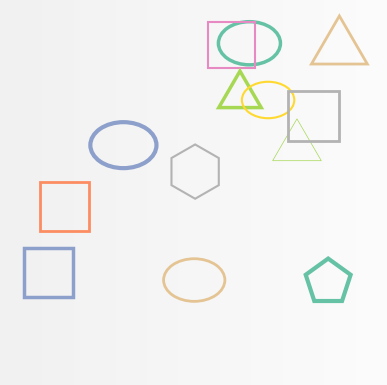[{"shape": "oval", "thickness": 2.5, "radius": 0.4, "center": [0.644, 0.888]}, {"shape": "pentagon", "thickness": 3, "radius": 0.3, "center": [0.847, 0.267]}, {"shape": "square", "thickness": 2, "radius": 0.32, "center": [0.166, 0.464]}, {"shape": "square", "thickness": 2.5, "radius": 0.32, "center": [0.125, 0.292]}, {"shape": "oval", "thickness": 3, "radius": 0.43, "center": [0.318, 0.623]}, {"shape": "square", "thickness": 1.5, "radius": 0.3, "center": [0.598, 0.883]}, {"shape": "triangle", "thickness": 2.5, "radius": 0.32, "center": [0.619, 0.752]}, {"shape": "triangle", "thickness": 0.5, "radius": 0.36, "center": [0.766, 0.619]}, {"shape": "oval", "thickness": 1.5, "radius": 0.34, "center": [0.692, 0.74]}, {"shape": "oval", "thickness": 2, "radius": 0.4, "center": [0.501, 0.273]}, {"shape": "triangle", "thickness": 2, "radius": 0.42, "center": [0.876, 0.875]}, {"shape": "hexagon", "thickness": 1.5, "radius": 0.35, "center": [0.504, 0.554]}, {"shape": "square", "thickness": 2, "radius": 0.33, "center": [0.808, 0.699]}]